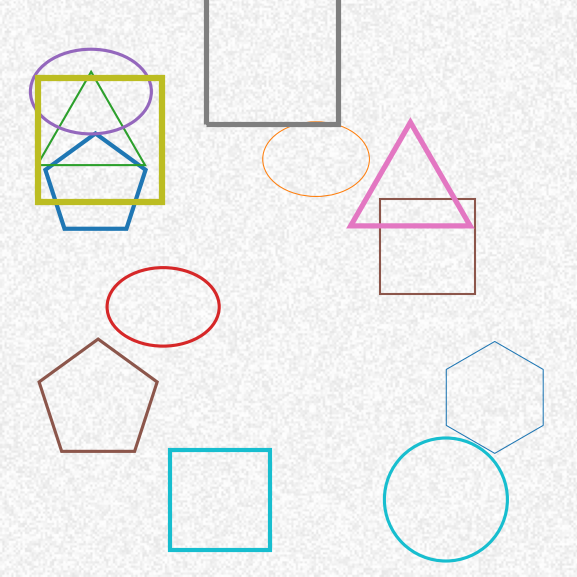[{"shape": "hexagon", "thickness": 0.5, "radius": 0.48, "center": [0.857, 0.311]}, {"shape": "pentagon", "thickness": 2, "radius": 0.46, "center": [0.165, 0.677]}, {"shape": "oval", "thickness": 0.5, "radius": 0.46, "center": [0.547, 0.724]}, {"shape": "triangle", "thickness": 1, "radius": 0.54, "center": [0.158, 0.767]}, {"shape": "oval", "thickness": 1.5, "radius": 0.49, "center": [0.282, 0.468]}, {"shape": "oval", "thickness": 1.5, "radius": 0.52, "center": [0.157, 0.841]}, {"shape": "pentagon", "thickness": 1.5, "radius": 0.54, "center": [0.17, 0.305]}, {"shape": "square", "thickness": 1, "radius": 0.41, "center": [0.74, 0.572]}, {"shape": "triangle", "thickness": 2.5, "radius": 0.6, "center": [0.711, 0.668]}, {"shape": "square", "thickness": 2.5, "radius": 0.57, "center": [0.471, 0.899]}, {"shape": "square", "thickness": 3, "radius": 0.54, "center": [0.174, 0.756]}, {"shape": "square", "thickness": 2, "radius": 0.43, "center": [0.381, 0.133]}, {"shape": "circle", "thickness": 1.5, "radius": 0.53, "center": [0.772, 0.134]}]